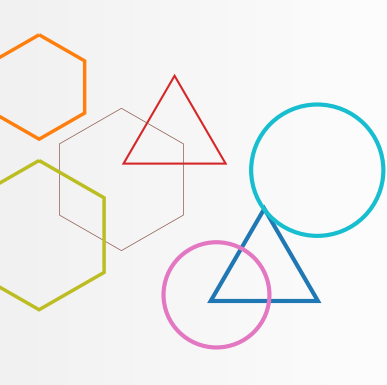[{"shape": "triangle", "thickness": 3, "radius": 0.8, "center": [0.682, 0.298]}, {"shape": "hexagon", "thickness": 2.5, "radius": 0.68, "center": [0.101, 0.774]}, {"shape": "triangle", "thickness": 1.5, "radius": 0.76, "center": [0.451, 0.651]}, {"shape": "hexagon", "thickness": 0.5, "radius": 0.92, "center": [0.313, 0.534]}, {"shape": "circle", "thickness": 3, "radius": 0.68, "center": [0.559, 0.234]}, {"shape": "hexagon", "thickness": 2.5, "radius": 0.97, "center": [0.101, 0.389]}, {"shape": "circle", "thickness": 3, "radius": 0.85, "center": [0.819, 0.558]}]